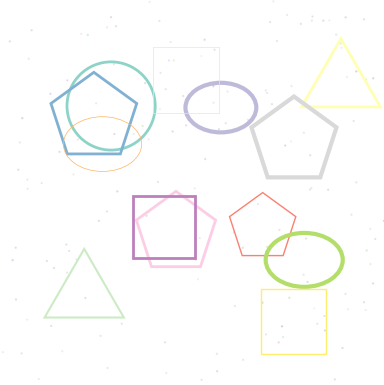[{"shape": "circle", "thickness": 2, "radius": 0.57, "center": [0.289, 0.725]}, {"shape": "triangle", "thickness": 2, "radius": 0.59, "center": [0.886, 0.781]}, {"shape": "oval", "thickness": 3, "radius": 0.46, "center": [0.574, 0.721]}, {"shape": "pentagon", "thickness": 1, "radius": 0.45, "center": [0.682, 0.409]}, {"shape": "pentagon", "thickness": 2, "radius": 0.59, "center": [0.244, 0.695]}, {"shape": "oval", "thickness": 0.5, "radius": 0.51, "center": [0.266, 0.626]}, {"shape": "oval", "thickness": 3, "radius": 0.5, "center": [0.79, 0.325]}, {"shape": "pentagon", "thickness": 2, "radius": 0.54, "center": [0.457, 0.395]}, {"shape": "pentagon", "thickness": 3, "radius": 0.58, "center": [0.764, 0.633]}, {"shape": "square", "thickness": 2, "radius": 0.4, "center": [0.426, 0.41]}, {"shape": "triangle", "thickness": 1.5, "radius": 0.59, "center": [0.219, 0.235]}, {"shape": "square", "thickness": 0.5, "radius": 0.43, "center": [0.483, 0.793]}, {"shape": "square", "thickness": 1, "radius": 0.42, "center": [0.763, 0.164]}]